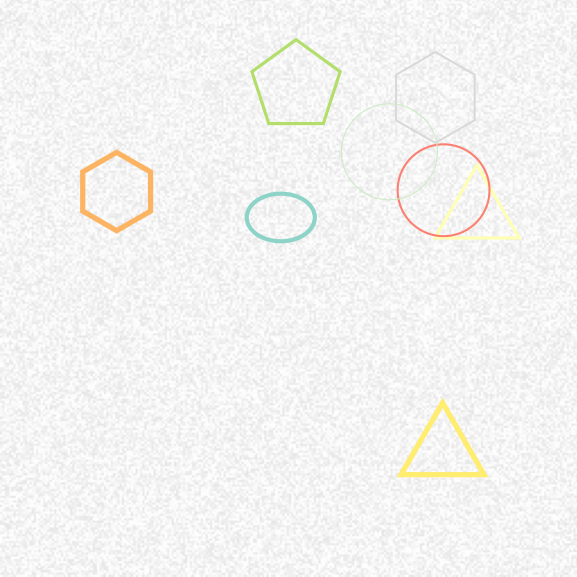[{"shape": "oval", "thickness": 2, "radius": 0.29, "center": [0.486, 0.623]}, {"shape": "triangle", "thickness": 1.5, "radius": 0.42, "center": [0.826, 0.629]}, {"shape": "circle", "thickness": 1, "radius": 0.4, "center": [0.768, 0.67]}, {"shape": "hexagon", "thickness": 2.5, "radius": 0.34, "center": [0.202, 0.667]}, {"shape": "pentagon", "thickness": 1.5, "radius": 0.4, "center": [0.513, 0.85]}, {"shape": "hexagon", "thickness": 1, "radius": 0.39, "center": [0.754, 0.83]}, {"shape": "circle", "thickness": 0.5, "radius": 0.42, "center": [0.674, 0.736]}, {"shape": "triangle", "thickness": 2.5, "radius": 0.41, "center": [0.766, 0.219]}]